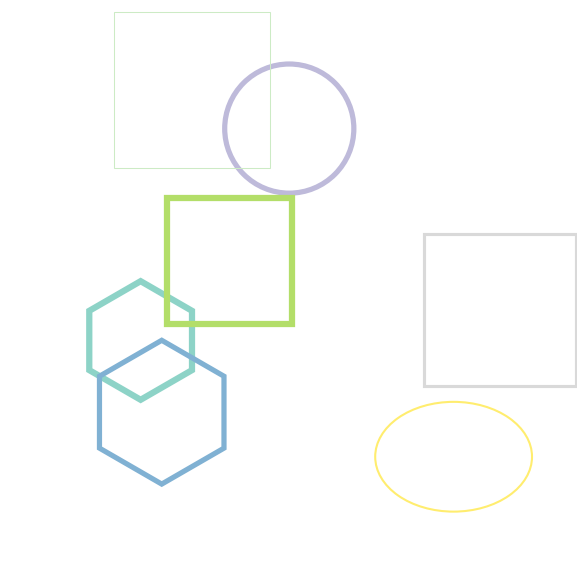[{"shape": "hexagon", "thickness": 3, "radius": 0.51, "center": [0.244, 0.41]}, {"shape": "circle", "thickness": 2.5, "radius": 0.56, "center": [0.501, 0.776]}, {"shape": "hexagon", "thickness": 2.5, "radius": 0.62, "center": [0.28, 0.285]}, {"shape": "square", "thickness": 3, "radius": 0.54, "center": [0.398, 0.548]}, {"shape": "square", "thickness": 1.5, "radius": 0.66, "center": [0.866, 0.463]}, {"shape": "square", "thickness": 0.5, "radius": 0.68, "center": [0.333, 0.843]}, {"shape": "oval", "thickness": 1, "radius": 0.68, "center": [0.785, 0.208]}]